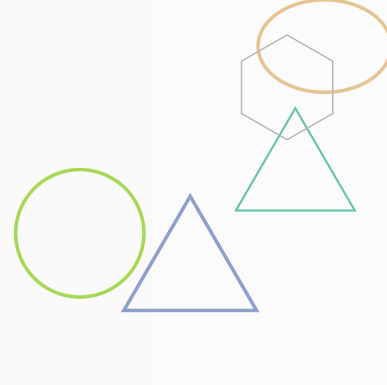[{"shape": "triangle", "thickness": 1.5, "radius": 0.89, "center": [0.762, 0.542]}, {"shape": "triangle", "thickness": 2.5, "radius": 0.99, "center": [0.491, 0.292]}, {"shape": "circle", "thickness": 2.5, "radius": 0.83, "center": [0.206, 0.394]}, {"shape": "oval", "thickness": 2.5, "radius": 0.86, "center": [0.838, 0.88]}, {"shape": "hexagon", "thickness": 1, "radius": 0.68, "center": [0.741, 0.773]}]